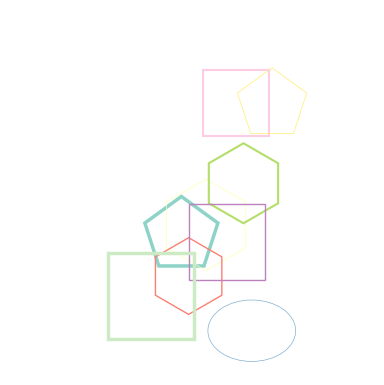[{"shape": "pentagon", "thickness": 2.5, "radius": 0.5, "center": [0.471, 0.39]}, {"shape": "hexagon", "thickness": 0.5, "radius": 0.59, "center": [0.535, 0.416]}, {"shape": "hexagon", "thickness": 1, "radius": 0.5, "center": [0.49, 0.283]}, {"shape": "oval", "thickness": 0.5, "radius": 0.57, "center": [0.654, 0.141]}, {"shape": "hexagon", "thickness": 1.5, "radius": 0.52, "center": [0.632, 0.524]}, {"shape": "square", "thickness": 1.5, "radius": 0.43, "center": [0.613, 0.732]}, {"shape": "square", "thickness": 1, "radius": 0.49, "center": [0.59, 0.371]}, {"shape": "square", "thickness": 2.5, "radius": 0.56, "center": [0.393, 0.232]}, {"shape": "pentagon", "thickness": 0.5, "radius": 0.47, "center": [0.707, 0.729]}]